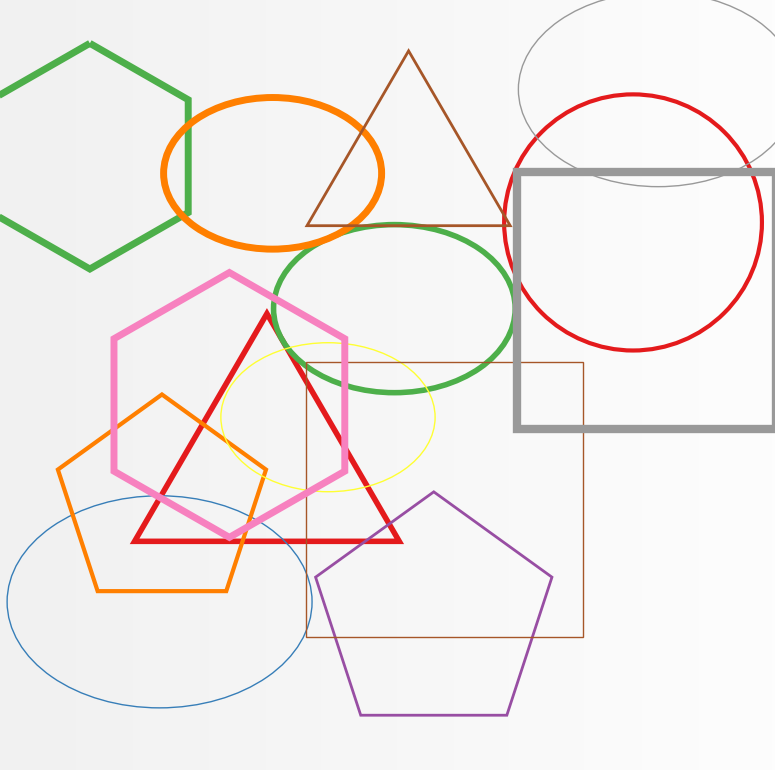[{"shape": "circle", "thickness": 1.5, "radius": 0.83, "center": [0.817, 0.711]}, {"shape": "triangle", "thickness": 2, "radius": 0.99, "center": [0.344, 0.396]}, {"shape": "oval", "thickness": 0.5, "radius": 0.98, "center": [0.206, 0.218]}, {"shape": "oval", "thickness": 2, "radius": 0.78, "center": [0.509, 0.599]}, {"shape": "hexagon", "thickness": 2.5, "radius": 0.73, "center": [0.116, 0.797]}, {"shape": "pentagon", "thickness": 1, "radius": 0.8, "center": [0.56, 0.201]}, {"shape": "oval", "thickness": 2.5, "radius": 0.7, "center": [0.352, 0.775]}, {"shape": "pentagon", "thickness": 1.5, "radius": 0.71, "center": [0.209, 0.347]}, {"shape": "oval", "thickness": 0.5, "radius": 0.69, "center": [0.423, 0.458]}, {"shape": "square", "thickness": 0.5, "radius": 0.89, "center": [0.573, 0.352]}, {"shape": "triangle", "thickness": 1, "radius": 0.76, "center": [0.527, 0.783]}, {"shape": "hexagon", "thickness": 2.5, "radius": 0.86, "center": [0.296, 0.474]}, {"shape": "square", "thickness": 3, "radius": 0.83, "center": [0.834, 0.61]}, {"shape": "oval", "thickness": 0.5, "radius": 0.9, "center": [0.849, 0.884]}]